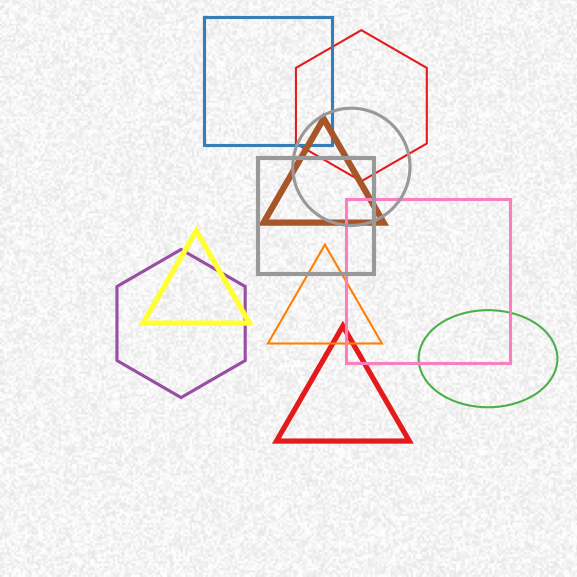[{"shape": "hexagon", "thickness": 1, "radius": 0.65, "center": [0.626, 0.816]}, {"shape": "triangle", "thickness": 2.5, "radius": 0.66, "center": [0.594, 0.302]}, {"shape": "square", "thickness": 1.5, "radius": 0.56, "center": [0.464, 0.859]}, {"shape": "oval", "thickness": 1, "radius": 0.6, "center": [0.845, 0.378]}, {"shape": "hexagon", "thickness": 1.5, "radius": 0.64, "center": [0.314, 0.439]}, {"shape": "triangle", "thickness": 1, "radius": 0.57, "center": [0.563, 0.461]}, {"shape": "triangle", "thickness": 2.5, "radius": 0.53, "center": [0.34, 0.493]}, {"shape": "triangle", "thickness": 3, "radius": 0.6, "center": [0.56, 0.674]}, {"shape": "square", "thickness": 1.5, "radius": 0.71, "center": [0.741, 0.512]}, {"shape": "square", "thickness": 2, "radius": 0.5, "center": [0.547, 0.626]}, {"shape": "circle", "thickness": 1.5, "radius": 0.51, "center": [0.608, 0.71]}]